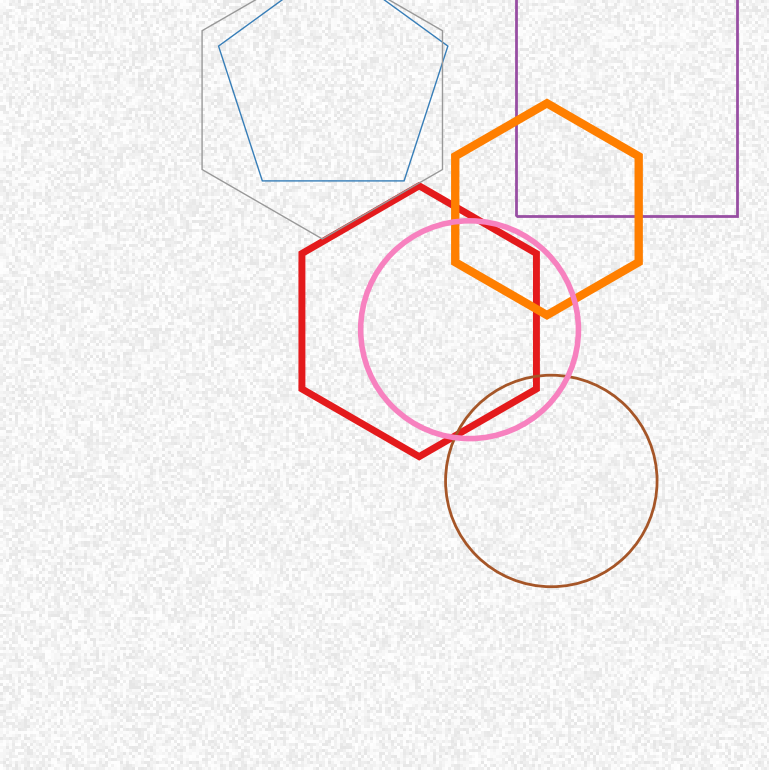[{"shape": "hexagon", "thickness": 2.5, "radius": 0.88, "center": [0.544, 0.583]}, {"shape": "pentagon", "thickness": 0.5, "radius": 0.78, "center": [0.433, 0.892]}, {"shape": "square", "thickness": 1, "radius": 0.72, "center": [0.813, 0.862]}, {"shape": "hexagon", "thickness": 3, "radius": 0.69, "center": [0.71, 0.728]}, {"shape": "circle", "thickness": 1, "radius": 0.69, "center": [0.716, 0.375]}, {"shape": "circle", "thickness": 2, "radius": 0.71, "center": [0.61, 0.572]}, {"shape": "hexagon", "thickness": 0.5, "radius": 0.9, "center": [0.419, 0.87]}]